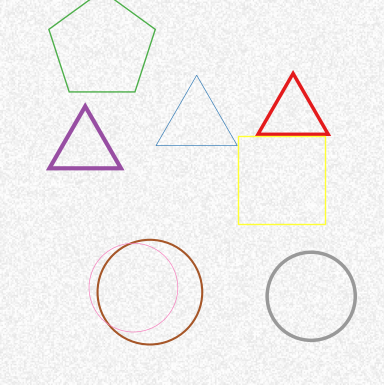[{"shape": "triangle", "thickness": 2.5, "radius": 0.53, "center": [0.761, 0.704]}, {"shape": "triangle", "thickness": 0.5, "radius": 0.61, "center": [0.511, 0.683]}, {"shape": "pentagon", "thickness": 1, "radius": 0.73, "center": [0.265, 0.879]}, {"shape": "triangle", "thickness": 3, "radius": 0.54, "center": [0.221, 0.616]}, {"shape": "square", "thickness": 1, "radius": 0.57, "center": [0.731, 0.532]}, {"shape": "circle", "thickness": 1.5, "radius": 0.68, "center": [0.389, 0.241]}, {"shape": "circle", "thickness": 0.5, "radius": 0.58, "center": [0.347, 0.253]}, {"shape": "circle", "thickness": 2.5, "radius": 0.57, "center": [0.808, 0.23]}]